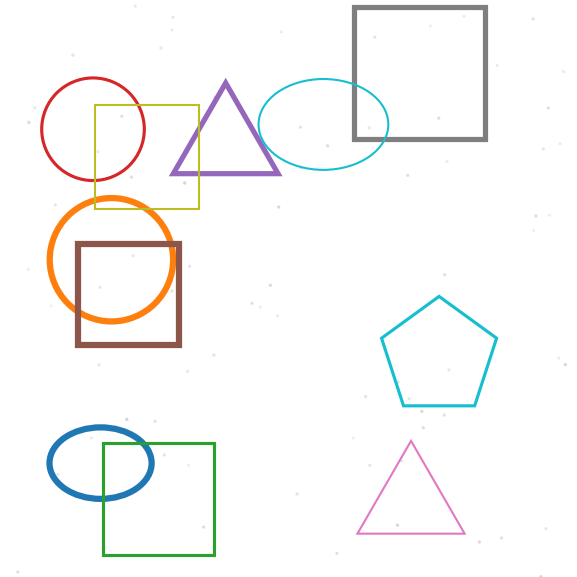[{"shape": "oval", "thickness": 3, "radius": 0.44, "center": [0.174, 0.197]}, {"shape": "circle", "thickness": 3, "radius": 0.53, "center": [0.193, 0.549]}, {"shape": "square", "thickness": 1.5, "radius": 0.48, "center": [0.274, 0.135]}, {"shape": "circle", "thickness": 1.5, "radius": 0.44, "center": [0.161, 0.775]}, {"shape": "triangle", "thickness": 2.5, "radius": 0.52, "center": [0.391, 0.751]}, {"shape": "square", "thickness": 3, "radius": 0.43, "center": [0.222, 0.489]}, {"shape": "triangle", "thickness": 1, "radius": 0.54, "center": [0.712, 0.129]}, {"shape": "square", "thickness": 2.5, "radius": 0.57, "center": [0.726, 0.873]}, {"shape": "square", "thickness": 1, "radius": 0.45, "center": [0.255, 0.727]}, {"shape": "oval", "thickness": 1, "radius": 0.56, "center": [0.56, 0.784]}, {"shape": "pentagon", "thickness": 1.5, "radius": 0.52, "center": [0.76, 0.381]}]